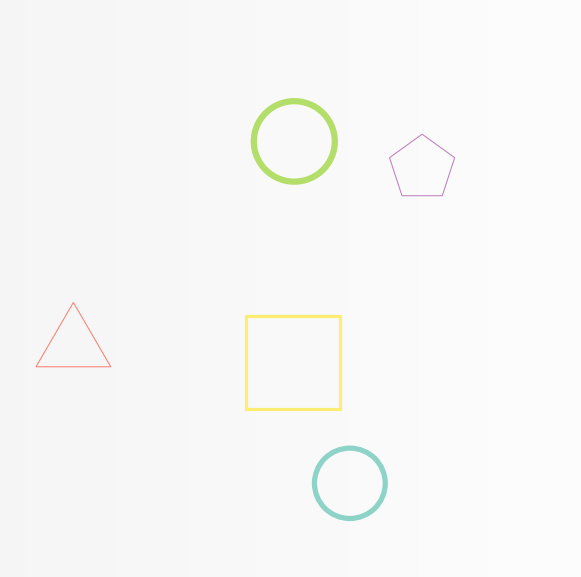[{"shape": "circle", "thickness": 2.5, "radius": 0.3, "center": [0.602, 0.162]}, {"shape": "triangle", "thickness": 0.5, "radius": 0.37, "center": [0.126, 0.401]}, {"shape": "circle", "thickness": 3, "radius": 0.35, "center": [0.506, 0.754]}, {"shape": "pentagon", "thickness": 0.5, "radius": 0.29, "center": [0.726, 0.708]}, {"shape": "square", "thickness": 1.5, "radius": 0.4, "center": [0.504, 0.371]}]